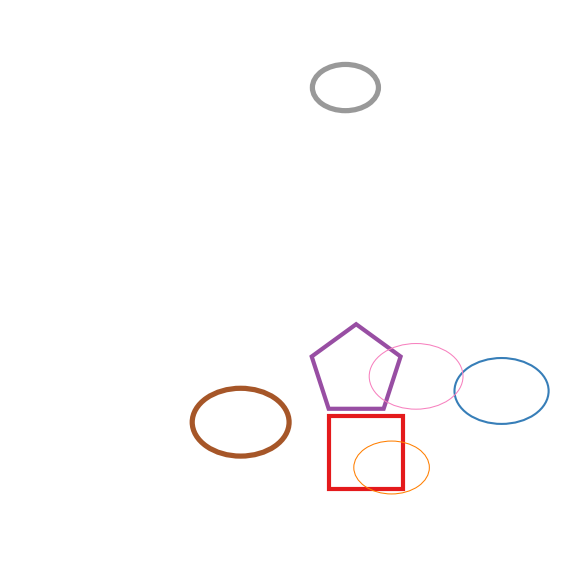[{"shape": "square", "thickness": 2, "radius": 0.32, "center": [0.633, 0.216]}, {"shape": "oval", "thickness": 1, "radius": 0.41, "center": [0.868, 0.322]}, {"shape": "pentagon", "thickness": 2, "radius": 0.4, "center": [0.617, 0.357]}, {"shape": "oval", "thickness": 0.5, "radius": 0.33, "center": [0.678, 0.19]}, {"shape": "oval", "thickness": 2.5, "radius": 0.42, "center": [0.417, 0.268]}, {"shape": "oval", "thickness": 0.5, "radius": 0.41, "center": [0.721, 0.347]}, {"shape": "oval", "thickness": 2.5, "radius": 0.29, "center": [0.598, 0.848]}]